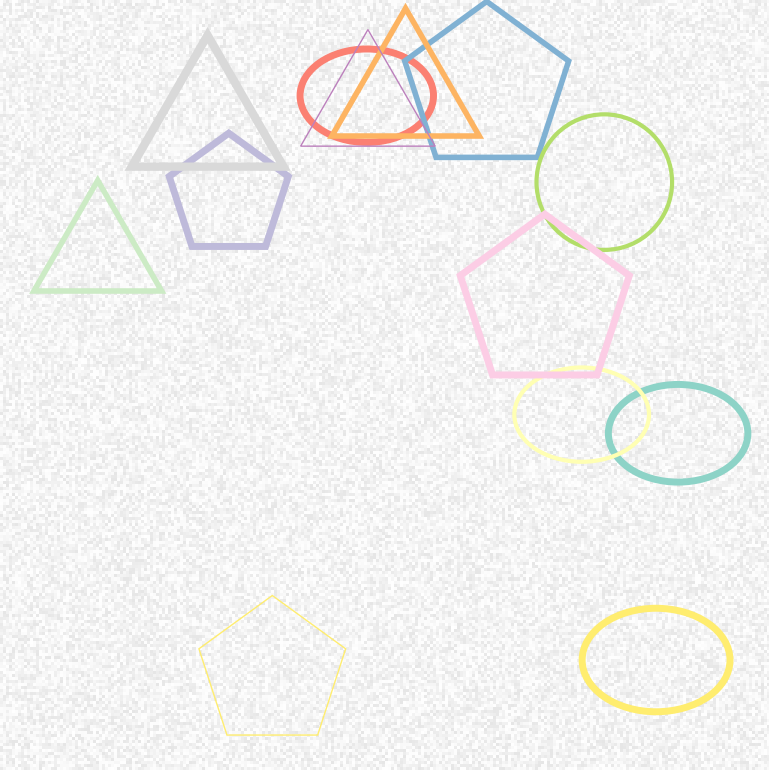[{"shape": "oval", "thickness": 2.5, "radius": 0.45, "center": [0.881, 0.437]}, {"shape": "oval", "thickness": 1.5, "radius": 0.44, "center": [0.755, 0.462]}, {"shape": "pentagon", "thickness": 2.5, "radius": 0.41, "center": [0.297, 0.746]}, {"shape": "oval", "thickness": 2.5, "radius": 0.43, "center": [0.476, 0.876]}, {"shape": "pentagon", "thickness": 2, "radius": 0.56, "center": [0.632, 0.886]}, {"shape": "triangle", "thickness": 2, "radius": 0.55, "center": [0.527, 0.879]}, {"shape": "circle", "thickness": 1.5, "radius": 0.44, "center": [0.785, 0.763]}, {"shape": "pentagon", "thickness": 2.5, "radius": 0.58, "center": [0.708, 0.606]}, {"shape": "triangle", "thickness": 3, "radius": 0.57, "center": [0.27, 0.84]}, {"shape": "triangle", "thickness": 0.5, "radius": 0.5, "center": [0.478, 0.861]}, {"shape": "triangle", "thickness": 2, "radius": 0.48, "center": [0.127, 0.67]}, {"shape": "pentagon", "thickness": 0.5, "radius": 0.5, "center": [0.354, 0.126]}, {"shape": "oval", "thickness": 2.5, "radius": 0.48, "center": [0.852, 0.143]}]